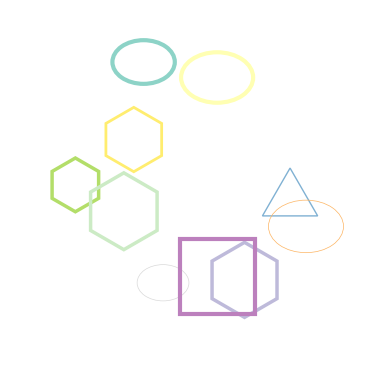[{"shape": "oval", "thickness": 3, "radius": 0.41, "center": [0.373, 0.839]}, {"shape": "oval", "thickness": 3, "radius": 0.47, "center": [0.564, 0.799]}, {"shape": "hexagon", "thickness": 2.5, "radius": 0.49, "center": [0.635, 0.273]}, {"shape": "triangle", "thickness": 1, "radius": 0.41, "center": [0.753, 0.481]}, {"shape": "oval", "thickness": 0.5, "radius": 0.49, "center": [0.795, 0.412]}, {"shape": "hexagon", "thickness": 2.5, "radius": 0.35, "center": [0.196, 0.52]}, {"shape": "oval", "thickness": 0.5, "radius": 0.34, "center": [0.423, 0.266]}, {"shape": "square", "thickness": 3, "radius": 0.49, "center": [0.564, 0.282]}, {"shape": "hexagon", "thickness": 2.5, "radius": 0.5, "center": [0.322, 0.451]}, {"shape": "hexagon", "thickness": 2, "radius": 0.42, "center": [0.347, 0.638]}]